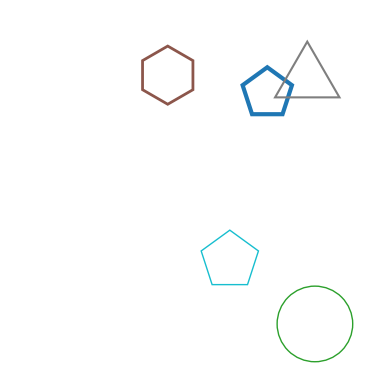[{"shape": "pentagon", "thickness": 3, "radius": 0.34, "center": [0.694, 0.758]}, {"shape": "circle", "thickness": 1, "radius": 0.49, "center": [0.818, 0.159]}, {"shape": "hexagon", "thickness": 2, "radius": 0.38, "center": [0.436, 0.805]}, {"shape": "triangle", "thickness": 1.5, "radius": 0.48, "center": [0.798, 0.795]}, {"shape": "pentagon", "thickness": 1, "radius": 0.39, "center": [0.597, 0.324]}]